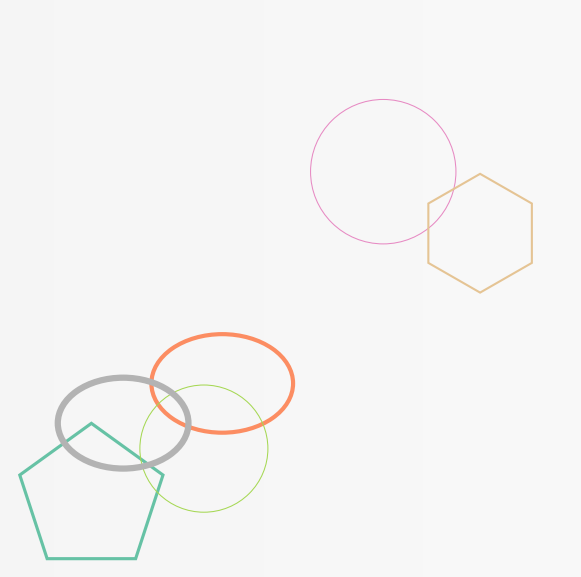[{"shape": "pentagon", "thickness": 1.5, "radius": 0.65, "center": [0.157, 0.137]}, {"shape": "oval", "thickness": 2, "radius": 0.61, "center": [0.382, 0.335]}, {"shape": "circle", "thickness": 0.5, "radius": 0.63, "center": [0.659, 0.702]}, {"shape": "circle", "thickness": 0.5, "radius": 0.55, "center": [0.351, 0.222]}, {"shape": "hexagon", "thickness": 1, "radius": 0.51, "center": [0.826, 0.595]}, {"shape": "oval", "thickness": 3, "radius": 0.56, "center": [0.212, 0.266]}]